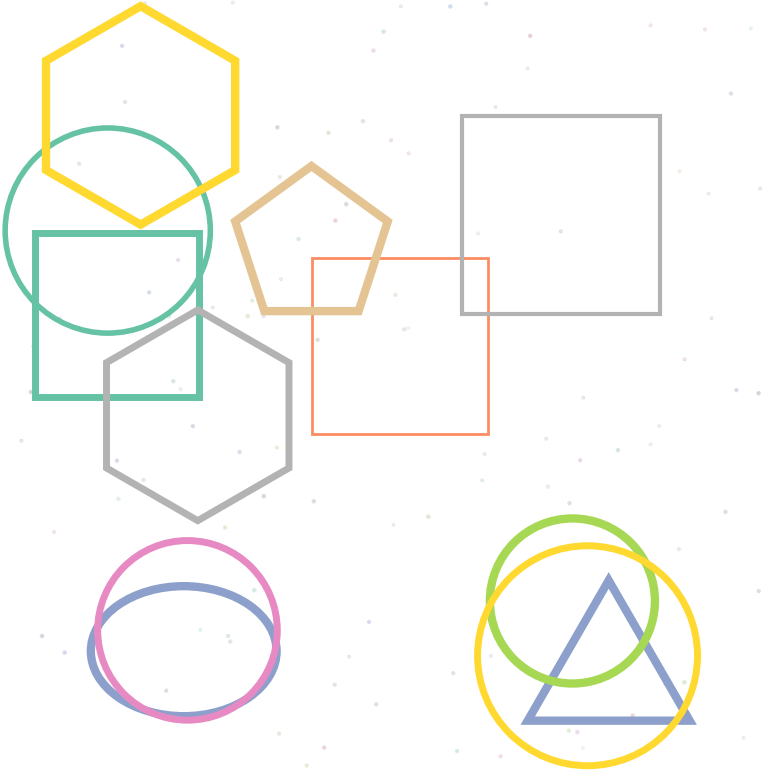[{"shape": "circle", "thickness": 2, "radius": 0.67, "center": [0.14, 0.701]}, {"shape": "square", "thickness": 2.5, "radius": 0.53, "center": [0.152, 0.59]}, {"shape": "square", "thickness": 1, "radius": 0.57, "center": [0.519, 0.551]}, {"shape": "triangle", "thickness": 3, "radius": 0.61, "center": [0.791, 0.125]}, {"shape": "oval", "thickness": 3, "radius": 0.6, "center": [0.239, 0.154]}, {"shape": "circle", "thickness": 2.5, "radius": 0.58, "center": [0.243, 0.181]}, {"shape": "circle", "thickness": 3, "radius": 0.54, "center": [0.743, 0.22]}, {"shape": "circle", "thickness": 2.5, "radius": 0.71, "center": [0.763, 0.148]}, {"shape": "hexagon", "thickness": 3, "radius": 0.71, "center": [0.183, 0.85]}, {"shape": "pentagon", "thickness": 3, "radius": 0.52, "center": [0.405, 0.68]}, {"shape": "hexagon", "thickness": 2.5, "radius": 0.68, "center": [0.257, 0.461]}, {"shape": "square", "thickness": 1.5, "radius": 0.64, "center": [0.729, 0.721]}]